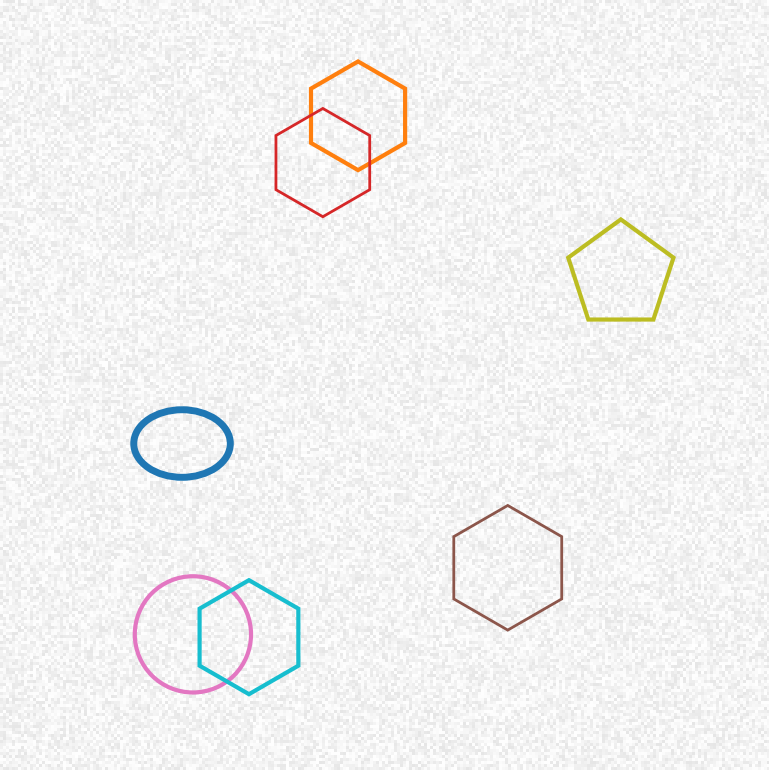[{"shape": "oval", "thickness": 2.5, "radius": 0.31, "center": [0.236, 0.424]}, {"shape": "hexagon", "thickness": 1.5, "radius": 0.35, "center": [0.465, 0.85]}, {"shape": "hexagon", "thickness": 1, "radius": 0.35, "center": [0.419, 0.789]}, {"shape": "hexagon", "thickness": 1, "radius": 0.4, "center": [0.659, 0.263]}, {"shape": "circle", "thickness": 1.5, "radius": 0.38, "center": [0.251, 0.176]}, {"shape": "pentagon", "thickness": 1.5, "radius": 0.36, "center": [0.806, 0.643]}, {"shape": "hexagon", "thickness": 1.5, "radius": 0.37, "center": [0.323, 0.172]}]